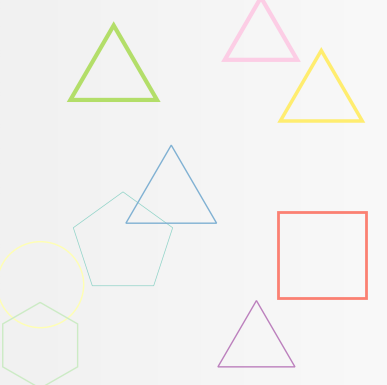[{"shape": "pentagon", "thickness": 0.5, "radius": 0.67, "center": [0.317, 0.367]}, {"shape": "circle", "thickness": 1, "radius": 0.56, "center": [0.104, 0.261]}, {"shape": "square", "thickness": 2, "radius": 0.56, "center": [0.831, 0.338]}, {"shape": "triangle", "thickness": 1, "radius": 0.68, "center": [0.442, 0.488]}, {"shape": "triangle", "thickness": 3, "radius": 0.65, "center": [0.293, 0.805]}, {"shape": "triangle", "thickness": 3, "radius": 0.54, "center": [0.673, 0.899]}, {"shape": "triangle", "thickness": 1, "radius": 0.57, "center": [0.662, 0.105]}, {"shape": "hexagon", "thickness": 1, "radius": 0.56, "center": [0.104, 0.103]}, {"shape": "triangle", "thickness": 2.5, "radius": 0.61, "center": [0.829, 0.747]}]